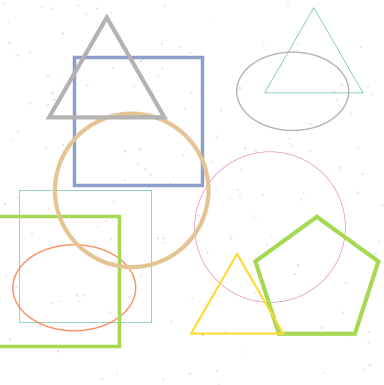[{"shape": "triangle", "thickness": 0.5, "radius": 0.74, "center": [0.815, 0.832]}, {"shape": "square", "thickness": 0.5, "radius": 0.86, "center": [0.221, 0.335]}, {"shape": "oval", "thickness": 1, "radius": 0.8, "center": [0.193, 0.253]}, {"shape": "square", "thickness": 2.5, "radius": 0.83, "center": [0.358, 0.687]}, {"shape": "circle", "thickness": 0.5, "radius": 0.98, "center": [0.701, 0.41]}, {"shape": "square", "thickness": 2.5, "radius": 0.84, "center": [0.141, 0.269]}, {"shape": "pentagon", "thickness": 3, "radius": 0.84, "center": [0.823, 0.269]}, {"shape": "triangle", "thickness": 1.5, "radius": 0.69, "center": [0.616, 0.203]}, {"shape": "circle", "thickness": 3, "radius": 1.0, "center": [0.342, 0.506]}, {"shape": "oval", "thickness": 1, "radius": 0.73, "center": [0.76, 0.763]}, {"shape": "triangle", "thickness": 3, "radius": 0.87, "center": [0.277, 0.782]}]